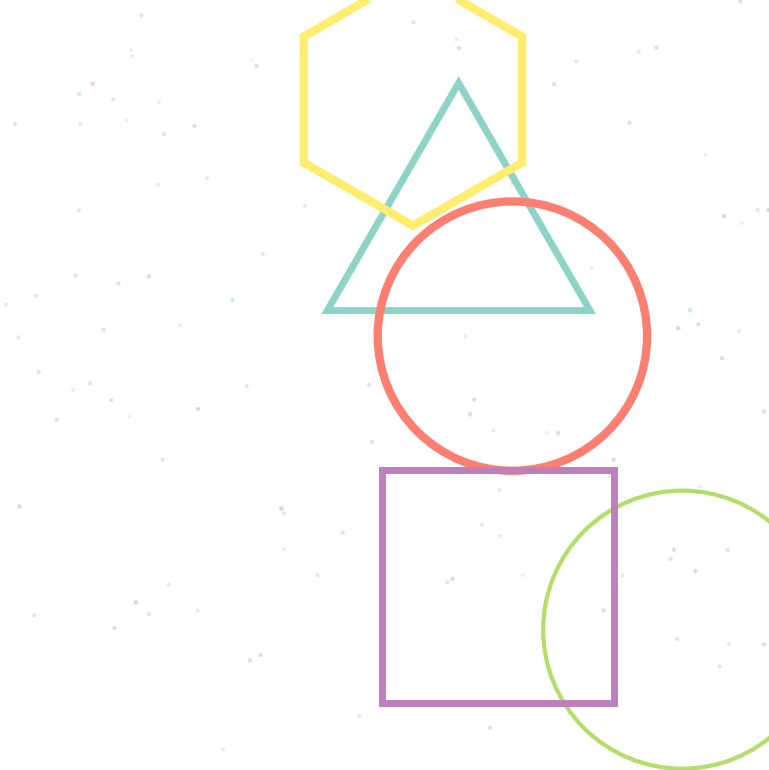[{"shape": "triangle", "thickness": 2.5, "radius": 0.98, "center": [0.596, 0.695]}, {"shape": "circle", "thickness": 3, "radius": 0.87, "center": [0.665, 0.563]}, {"shape": "circle", "thickness": 1.5, "radius": 0.9, "center": [0.886, 0.182]}, {"shape": "square", "thickness": 2.5, "radius": 0.75, "center": [0.647, 0.238]}, {"shape": "hexagon", "thickness": 3, "radius": 0.82, "center": [0.536, 0.871]}]